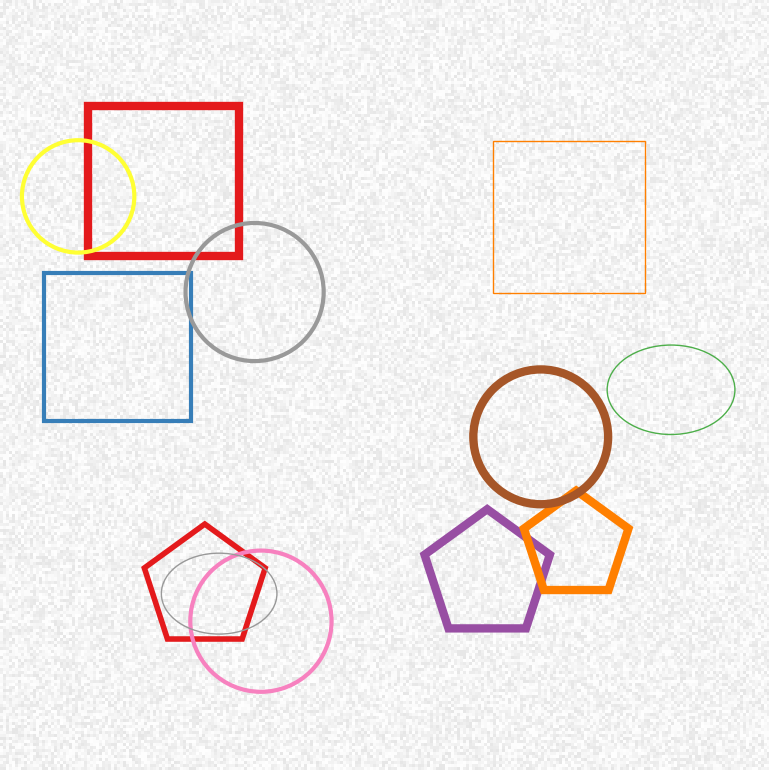[{"shape": "pentagon", "thickness": 2, "radius": 0.41, "center": [0.266, 0.237]}, {"shape": "square", "thickness": 3, "radius": 0.49, "center": [0.212, 0.765]}, {"shape": "square", "thickness": 1.5, "radius": 0.48, "center": [0.152, 0.549]}, {"shape": "oval", "thickness": 0.5, "radius": 0.41, "center": [0.871, 0.494]}, {"shape": "pentagon", "thickness": 3, "radius": 0.43, "center": [0.633, 0.253]}, {"shape": "square", "thickness": 0.5, "radius": 0.49, "center": [0.739, 0.718]}, {"shape": "pentagon", "thickness": 3, "radius": 0.36, "center": [0.748, 0.291]}, {"shape": "circle", "thickness": 1.5, "radius": 0.36, "center": [0.101, 0.745]}, {"shape": "circle", "thickness": 3, "radius": 0.44, "center": [0.702, 0.433]}, {"shape": "circle", "thickness": 1.5, "radius": 0.46, "center": [0.339, 0.193]}, {"shape": "circle", "thickness": 1.5, "radius": 0.45, "center": [0.331, 0.621]}, {"shape": "oval", "thickness": 0.5, "radius": 0.38, "center": [0.285, 0.229]}]